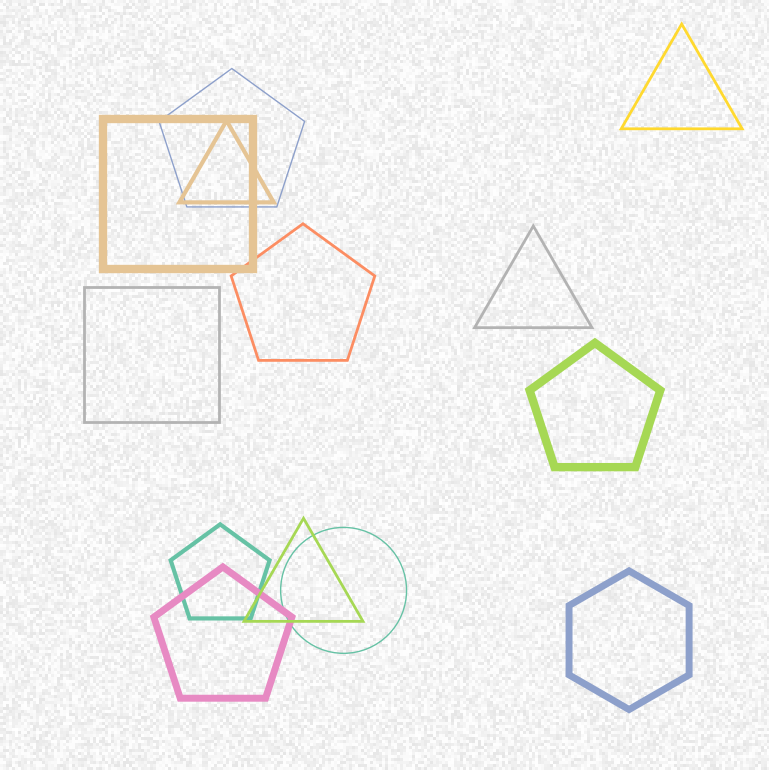[{"shape": "pentagon", "thickness": 1.5, "radius": 0.34, "center": [0.286, 0.251]}, {"shape": "circle", "thickness": 0.5, "radius": 0.41, "center": [0.446, 0.233]}, {"shape": "pentagon", "thickness": 1, "radius": 0.49, "center": [0.393, 0.611]}, {"shape": "hexagon", "thickness": 2.5, "radius": 0.45, "center": [0.817, 0.169]}, {"shape": "pentagon", "thickness": 0.5, "radius": 0.5, "center": [0.301, 0.812]}, {"shape": "pentagon", "thickness": 2.5, "radius": 0.47, "center": [0.289, 0.169]}, {"shape": "pentagon", "thickness": 3, "radius": 0.45, "center": [0.773, 0.466]}, {"shape": "triangle", "thickness": 1, "radius": 0.45, "center": [0.394, 0.238]}, {"shape": "triangle", "thickness": 1, "radius": 0.45, "center": [0.885, 0.878]}, {"shape": "square", "thickness": 3, "radius": 0.49, "center": [0.231, 0.748]}, {"shape": "triangle", "thickness": 1.5, "radius": 0.35, "center": [0.294, 0.773]}, {"shape": "triangle", "thickness": 1, "radius": 0.44, "center": [0.693, 0.618]}, {"shape": "square", "thickness": 1, "radius": 0.44, "center": [0.197, 0.539]}]